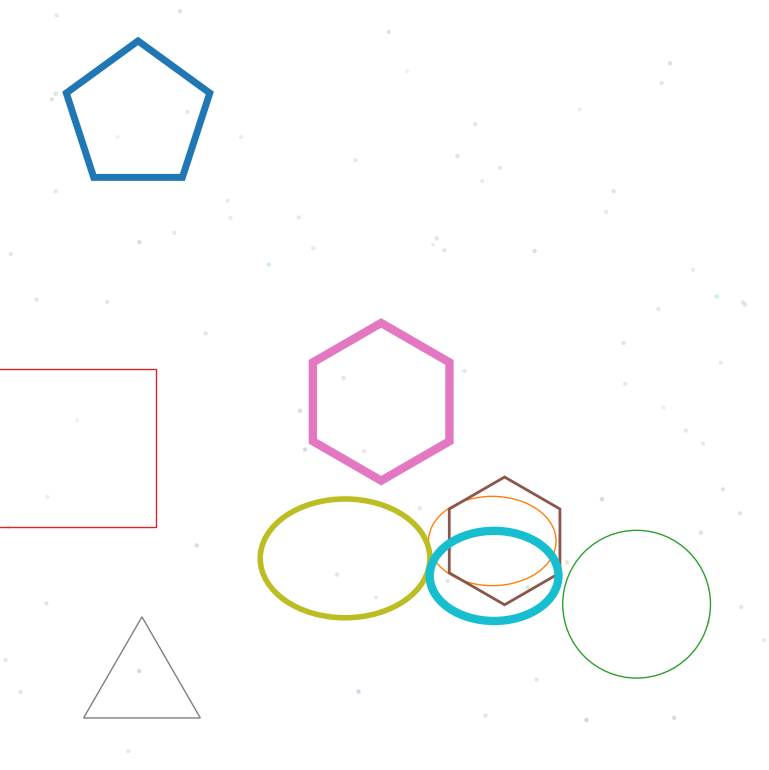[{"shape": "pentagon", "thickness": 2.5, "radius": 0.49, "center": [0.179, 0.849]}, {"shape": "oval", "thickness": 0.5, "radius": 0.41, "center": [0.639, 0.297]}, {"shape": "circle", "thickness": 0.5, "radius": 0.48, "center": [0.827, 0.215]}, {"shape": "square", "thickness": 0.5, "radius": 0.51, "center": [0.1, 0.418]}, {"shape": "hexagon", "thickness": 1, "radius": 0.41, "center": [0.655, 0.298]}, {"shape": "hexagon", "thickness": 3, "radius": 0.51, "center": [0.495, 0.478]}, {"shape": "triangle", "thickness": 0.5, "radius": 0.44, "center": [0.184, 0.111]}, {"shape": "oval", "thickness": 2, "radius": 0.55, "center": [0.448, 0.275]}, {"shape": "oval", "thickness": 3, "radius": 0.42, "center": [0.642, 0.252]}]